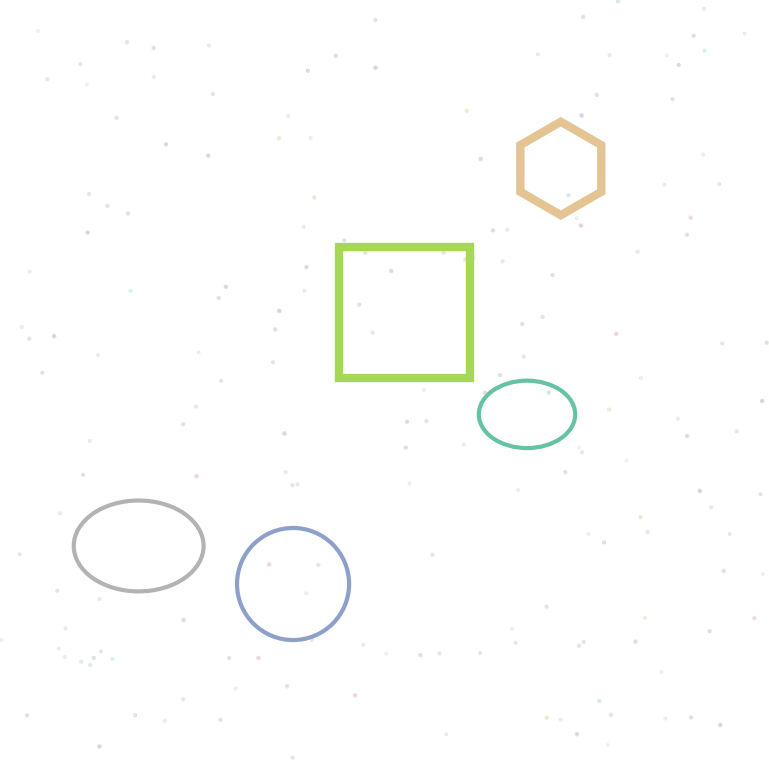[{"shape": "oval", "thickness": 1.5, "radius": 0.31, "center": [0.684, 0.462]}, {"shape": "circle", "thickness": 1.5, "radius": 0.36, "center": [0.381, 0.242]}, {"shape": "square", "thickness": 3, "radius": 0.43, "center": [0.526, 0.594]}, {"shape": "hexagon", "thickness": 3, "radius": 0.3, "center": [0.728, 0.781]}, {"shape": "oval", "thickness": 1.5, "radius": 0.42, "center": [0.18, 0.291]}]